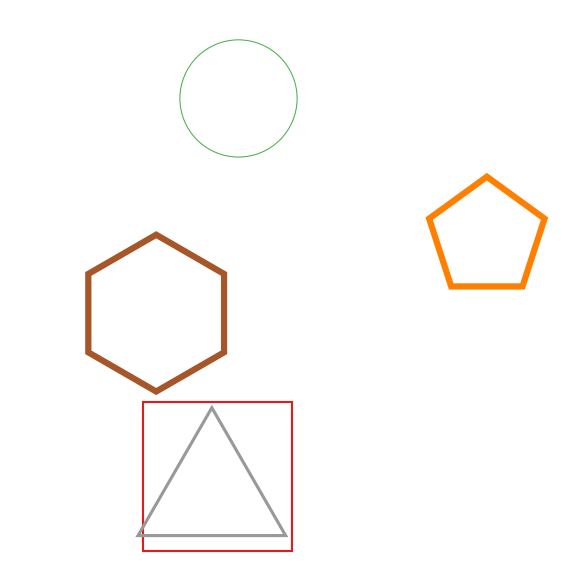[{"shape": "square", "thickness": 1, "radius": 0.65, "center": [0.377, 0.174]}, {"shape": "circle", "thickness": 0.5, "radius": 0.51, "center": [0.413, 0.829]}, {"shape": "pentagon", "thickness": 3, "radius": 0.53, "center": [0.843, 0.588]}, {"shape": "hexagon", "thickness": 3, "radius": 0.68, "center": [0.27, 0.457]}, {"shape": "triangle", "thickness": 1.5, "radius": 0.74, "center": [0.367, 0.146]}]